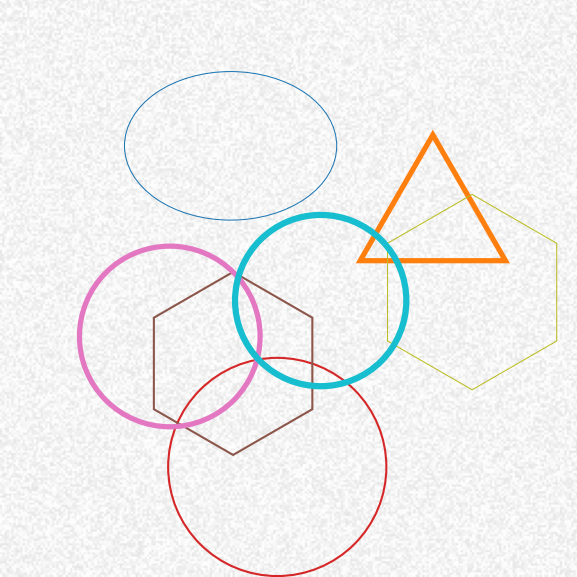[{"shape": "oval", "thickness": 0.5, "radius": 0.92, "center": [0.399, 0.747]}, {"shape": "triangle", "thickness": 2.5, "radius": 0.73, "center": [0.75, 0.62]}, {"shape": "circle", "thickness": 1, "radius": 0.94, "center": [0.48, 0.191]}, {"shape": "hexagon", "thickness": 1, "radius": 0.79, "center": [0.404, 0.37]}, {"shape": "circle", "thickness": 2.5, "radius": 0.78, "center": [0.294, 0.417]}, {"shape": "hexagon", "thickness": 0.5, "radius": 0.85, "center": [0.818, 0.493]}, {"shape": "circle", "thickness": 3, "radius": 0.74, "center": [0.555, 0.479]}]